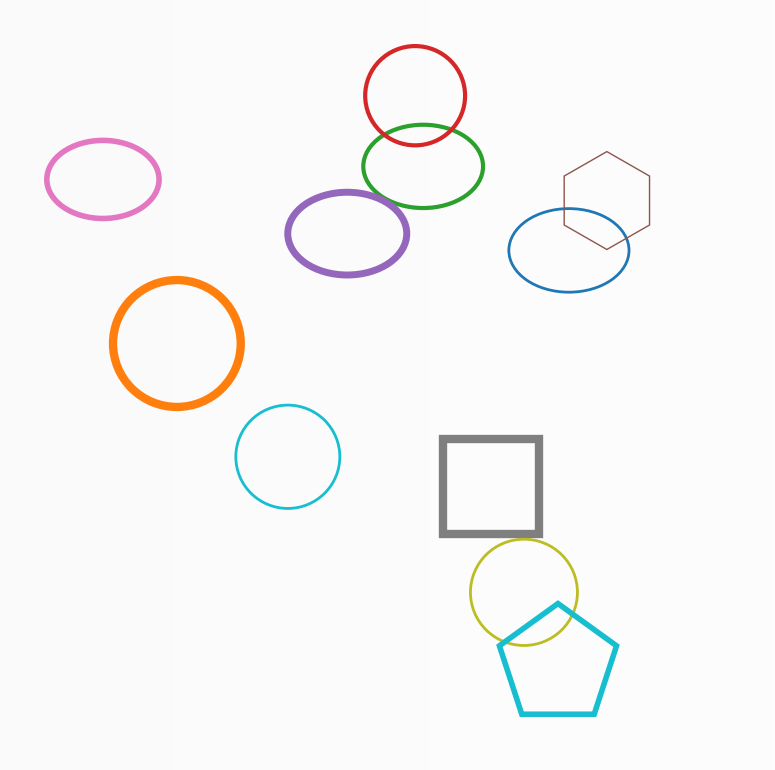[{"shape": "oval", "thickness": 1, "radius": 0.39, "center": [0.734, 0.675]}, {"shape": "circle", "thickness": 3, "radius": 0.41, "center": [0.228, 0.554]}, {"shape": "oval", "thickness": 1.5, "radius": 0.39, "center": [0.546, 0.784]}, {"shape": "circle", "thickness": 1.5, "radius": 0.32, "center": [0.536, 0.876]}, {"shape": "oval", "thickness": 2.5, "radius": 0.38, "center": [0.448, 0.697]}, {"shape": "hexagon", "thickness": 0.5, "radius": 0.32, "center": [0.783, 0.74]}, {"shape": "oval", "thickness": 2, "radius": 0.36, "center": [0.133, 0.767]}, {"shape": "square", "thickness": 3, "radius": 0.31, "center": [0.634, 0.368]}, {"shape": "circle", "thickness": 1, "radius": 0.35, "center": [0.676, 0.231]}, {"shape": "pentagon", "thickness": 2, "radius": 0.4, "center": [0.72, 0.137]}, {"shape": "circle", "thickness": 1, "radius": 0.34, "center": [0.371, 0.407]}]